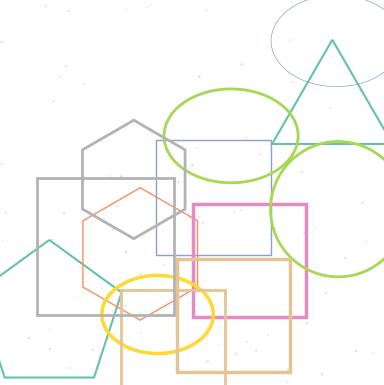[{"shape": "pentagon", "thickness": 1.5, "radius": 0.99, "center": [0.128, 0.179]}, {"shape": "triangle", "thickness": 1.5, "radius": 0.9, "center": [0.863, 0.716]}, {"shape": "hexagon", "thickness": 1, "radius": 0.86, "center": [0.364, 0.34]}, {"shape": "square", "thickness": 1, "radius": 0.74, "center": [0.554, 0.487]}, {"shape": "oval", "thickness": 0.5, "radius": 0.85, "center": [0.874, 0.894]}, {"shape": "square", "thickness": 2.5, "radius": 0.74, "center": [0.648, 0.323]}, {"shape": "circle", "thickness": 2, "radius": 0.88, "center": [0.878, 0.457]}, {"shape": "oval", "thickness": 2, "radius": 0.87, "center": [0.6, 0.647]}, {"shape": "oval", "thickness": 2.5, "radius": 0.72, "center": [0.409, 0.183]}, {"shape": "square", "thickness": 2, "radius": 0.67, "center": [0.449, 0.111]}, {"shape": "square", "thickness": 2.5, "radius": 0.74, "center": [0.607, 0.18]}, {"shape": "square", "thickness": 2, "radius": 0.89, "center": [0.274, 0.36]}, {"shape": "hexagon", "thickness": 2, "radius": 0.77, "center": [0.347, 0.534]}]